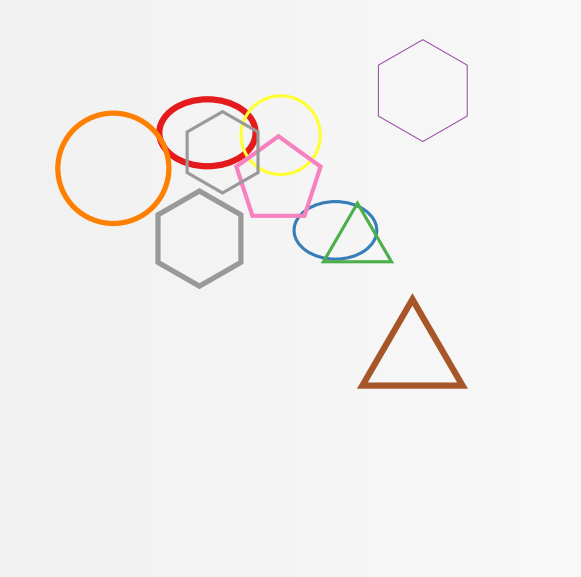[{"shape": "oval", "thickness": 3, "radius": 0.41, "center": [0.357, 0.769]}, {"shape": "oval", "thickness": 1.5, "radius": 0.36, "center": [0.577, 0.6]}, {"shape": "triangle", "thickness": 1.5, "radius": 0.34, "center": [0.615, 0.58]}, {"shape": "hexagon", "thickness": 0.5, "radius": 0.44, "center": [0.727, 0.842]}, {"shape": "circle", "thickness": 2.5, "radius": 0.48, "center": [0.195, 0.708]}, {"shape": "circle", "thickness": 1.5, "radius": 0.34, "center": [0.483, 0.765]}, {"shape": "triangle", "thickness": 3, "radius": 0.5, "center": [0.71, 0.381]}, {"shape": "pentagon", "thickness": 2, "radius": 0.38, "center": [0.479, 0.687]}, {"shape": "hexagon", "thickness": 2.5, "radius": 0.41, "center": [0.343, 0.586]}, {"shape": "hexagon", "thickness": 1.5, "radius": 0.35, "center": [0.383, 0.735]}]